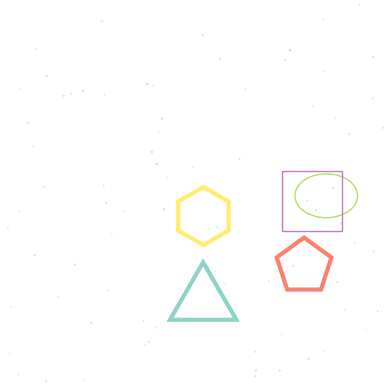[{"shape": "triangle", "thickness": 3, "radius": 0.5, "center": [0.528, 0.219]}, {"shape": "pentagon", "thickness": 3, "radius": 0.37, "center": [0.79, 0.308]}, {"shape": "oval", "thickness": 1, "radius": 0.41, "center": [0.847, 0.492]}, {"shape": "square", "thickness": 1, "radius": 0.39, "center": [0.812, 0.479]}, {"shape": "hexagon", "thickness": 3, "radius": 0.38, "center": [0.528, 0.439]}]